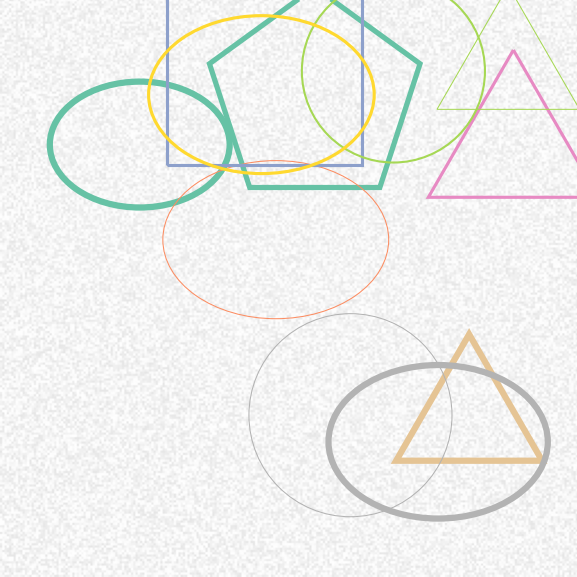[{"shape": "pentagon", "thickness": 2.5, "radius": 0.96, "center": [0.545, 0.83]}, {"shape": "oval", "thickness": 3, "radius": 0.78, "center": [0.242, 0.749]}, {"shape": "oval", "thickness": 0.5, "radius": 0.98, "center": [0.478, 0.584]}, {"shape": "square", "thickness": 1.5, "radius": 0.85, "center": [0.458, 0.883]}, {"shape": "triangle", "thickness": 1.5, "radius": 0.85, "center": [0.889, 0.743]}, {"shape": "circle", "thickness": 1, "radius": 0.79, "center": [0.681, 0.876]}, {"shape": "triangle", "thickness": 0.5, "radius": 0.71, "center": [0.88, 0.881]}, {"shape": "oval", "thickness": 1.5, "radius": 0.98, "center": [0.453, 0.835]}, {"shape": "triangle", "thickness": 3, "radius": 0.73, "center": [0.812, 0.274]}, {"shape": "circle", "thickness": 0.5, "radius": 0.88, "center": [0.607, 0.28]}, {"shape": "oval", "thickness": 3, "radius": 0.95, "center": [0.759, 0.234]}]